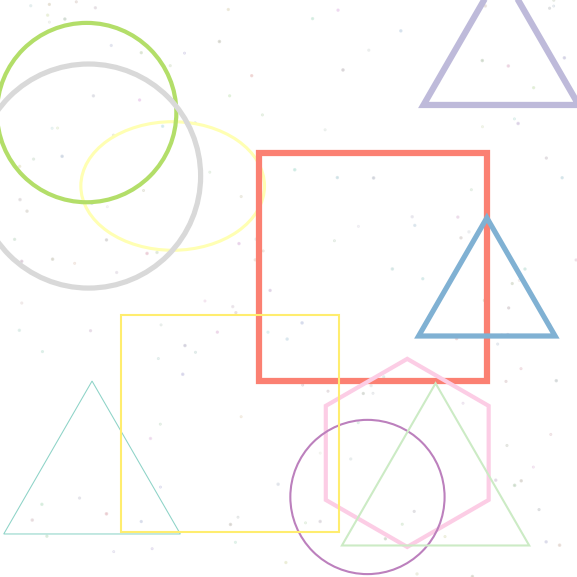[{"shape": "triangle", "thickness": 0.5, "radius": 0.88, "center": [0.159, 0.163]}, {"shape": "oval", "thickness": 1.5, "radius": 0.8, "center": [0.299, 0.677]}, {"shape": "triangle", "thickness": 3, "radius": 0.78, "center": [0.868, 0.895]}, {"shape": "square", "thickness": 3, "radius": 0.99, "center": [0.645, 0.537]}, {"shape": "triangle", "thickness": 2.5, "radius": 0.68, "center": [0.843, 0.486]}, {"shape": "circle", "thickness": 2, "radius": 0.78, "center": [0.15, 0.804]}, {"shape": "hexagon", "thickness": 2, "radius": 0.81, "center": [0.705, 0.215]}, {"shape": "circle", "thickness": 2.5, "radius": 0.97, "center": [0.153, 0.694]}, {"shape": "circle", "thickness": 1, "radius": 0.67, "center": [0.636, 0.139]}, {"shape": "triangle", "thickness": 1, "radius": 0.94, "center": [0.754, 0.148]}, {"shape": "square", "thickness": 1, "radius": 0.94, "center": [0.398, 0.267]}]